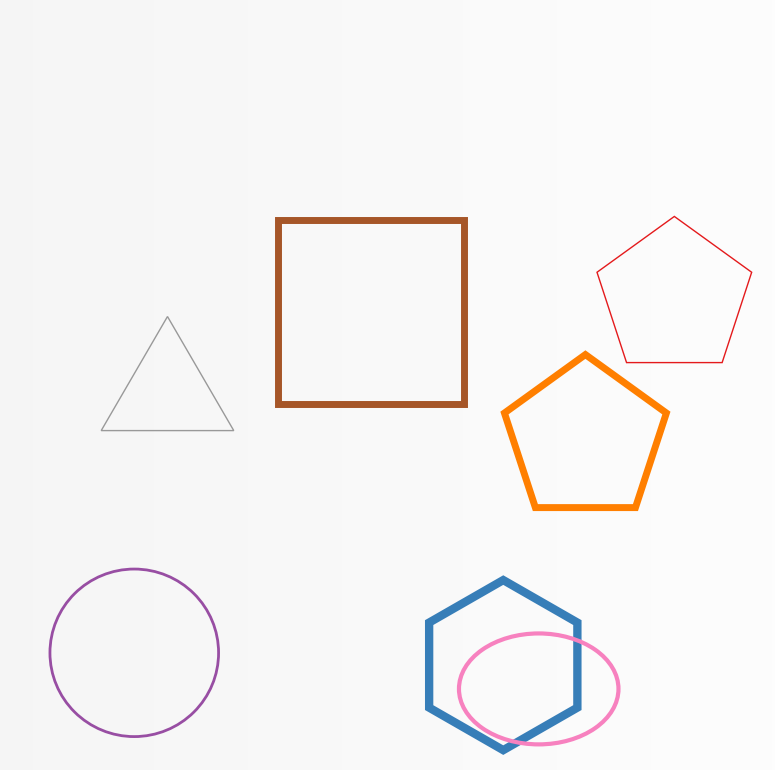[{"shape": "pentagon", "thickness": 0.5, "radius": 0.52, "center": [0.87, 0.614]}, {"shape": "hexagon", "thickness": 3, "radius": 0.55, "center": [0.649, 0.136]}, {"shape": "circle", "thickness": 1, "radius": 0.54, "center": [0.173, 0.152]}, {"shape": "pentagon", "thickness": 2.5, "radius": 0.55, "center": [0.755, 0.43]}, {"shape": "square", "thickness": 2.5, "radius": 0.6, "center": [0.479, 0.594]}, {"shape": "oval", "thickness": 1.5, "radius": 0.51, "center": [0.695, 0.105]}, {"shape": "triangle", "thickness": 0.5, "radius": 0.49, "center": [0.216, 0.49]}]